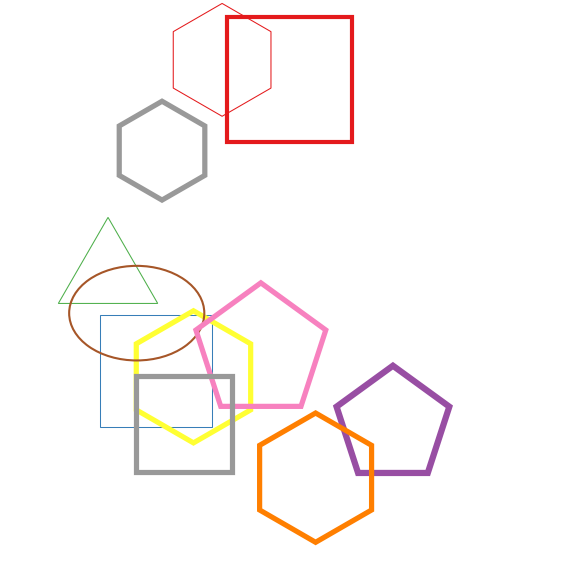[{"shape": "square", "thickness": 2, "radius": 0.54, "center": [0.502, 0.862]}, {"shape": "hexagon", "thickness": 0.5, "radius": 0.49, "center": [0.385, 0.895]}, {"shape": "square", "thickness": 0.5, "radius": 0.48, "center": [0.27, 0.357]}, {"shape": "triangle", "thickness": 0.5, "radius": 0.5, "center": [0.187, 0.523]}, {"shape": "pentagon", "thickness": 3, "radius": 0.51, "center": [0.68, 0.263]}, {"shape": "hexagon", "thickness": 2.5, "radius": 0.56, "center": [0.546, 0.172]}, {"shape": "hexagon", "thickness": 2.5, "radius": 0.57, "center": [0.335, 0.347]}, {"shape": "oval", "thickness": 1, "radius": 0.59, "center": [0.237, 0.457]}, {"shape": "pentagon", "thickness": 2.5, "radius": 0.59, "center": [0.452, 0.391]}, {"shape": "square", "thickness": 2.5, "radius": 0.42, "center": [0.319, 0.265]}, {"shape": "hexagon", "thickness": 2.5, "radius": 0.43, "center": [0.281, 0.738]}]